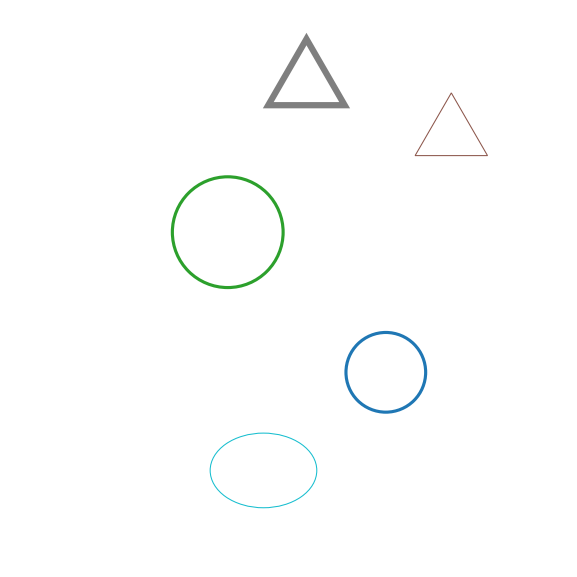[{"shape": "circle", "thickness": 1.5, "radius": 0.35, "center": [0.668, 0.354]}, {"shape": "circle", "thickness": 1.5, "radius": 0.48, "center": [0.394, 0.597]}, {"shape": "triangle", "thickness": 0.5, "radius": 0.36, "center": [0.781, 0.766]}, {"shape": "triangle", "thickness": 3, "radius": 0.38, "center": [0.531, 0.855]}, {"shape": "oval", "thickness": 0.5, "radius": 0.46, "center": [0.456, 0.185]}]